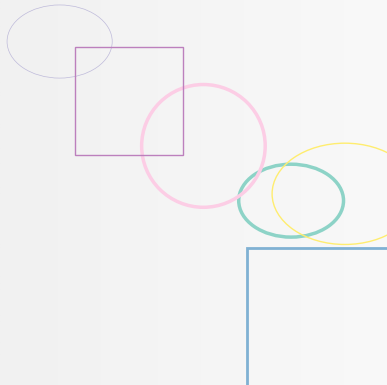[{"shape": "oval", "thickness": 2.5, "radius": 0.68, "center": [0.751, 0.479]}, {"shape": "oval", "thickness": 0.5, "radius": 0.68, "center": [0.154, 0.892]}, {"shape": "square", "thickness": 2, "radius": 0.99, "center": [0.835, 0.158]}, {"shape": "circle", "thickness": 2.5, "radius": 0.8, "center": [0.525, 0.621]}, {"shape": "square", "thickness": 1, "radius": 0.7, "center": [0.333, 0.737]}, {"shape": "oval", "thickness": 1, "radius": 0.94, "center": [0.89, 0.497]}]